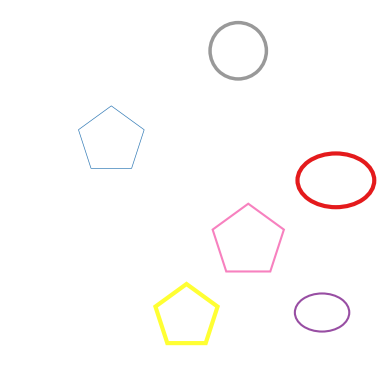[{"shape": "oval", "thickness": 3, "radius": 0.5, "center": [0.872, 0.532]}, {"shape": "pentagon", "thickness": 0.5, "radius": 0.45, "center": [0.289, 0.635]}, {"shape": "oval", "thickness": 1.5, "radius": 0.35, "center": [0.837, 0.188]}, {"shape": "pentagon", "thickness": 3, "radius": 0.42, "center": [0.484, 0.177]}, {"shape": "pentagon", "thickness": 1.5, "radius": 0.49, "center": [0.645, 0.374]}, {"shape": "circle", "thickness": 2.5, "radius": 0.37, "center": [0.619, 0.868]}]